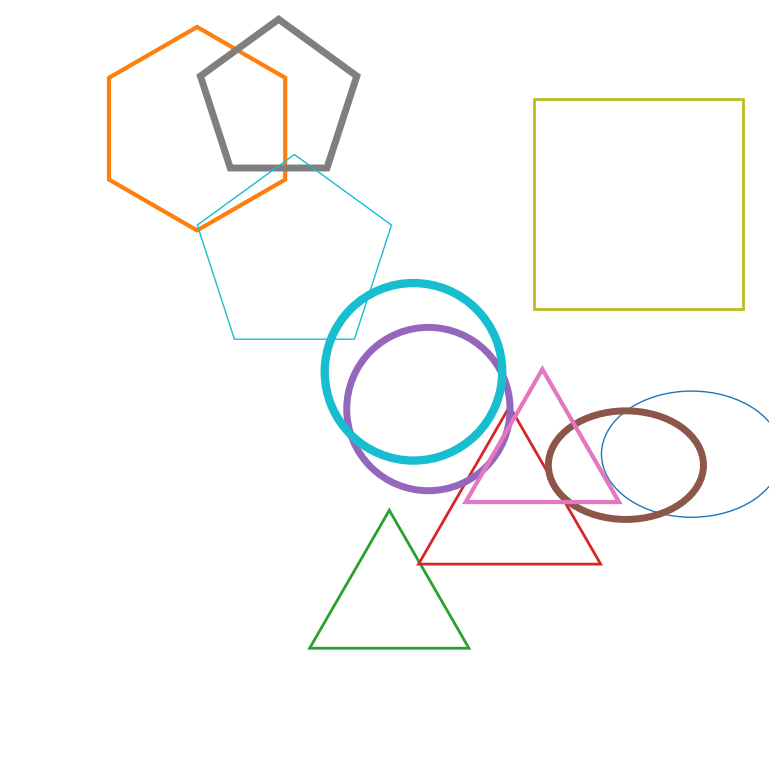[{"shape": "oval", "thickness": 0.5, "radius": 0.59, "center": [0.898, 0.41]}, {"shape": "hexagon", "thickness": 1.5, "radius": 0.66, "center": [0.256, 0.833]}, {"shape": "triangle", "thickness": 1, "radius": 0.6, "center": [0.506, 0.218]}, {"shape": "triangle", "thickness": 1, "radius": 0.68, "center": [0.662, 0.336]}, {"shape": "circle", "thickness": 2.5, "radius": 0.53, "center": [0.556, 0.469]}, {"shape": "oval", "thickness": 2.5, "radius": 0.5, "center": [0.813, 0.396]}, {"shape": "triangle", "thickness": 1.5, "radius": 0.58, "center": [0.704, 0.405]}, {"shape": "pentagon", "thickness": 2.5, "radius": 0.53, "center": [0.362, 0.868]}, {"shape": "square", "thickness": 1, "radius": 0.68, "center": [0.83, 0.735]}, {"shape": "pentagon", "thickness": 0.5, "radius": 0.66, "center": [0.382, 0.667]}, {"shape": "circle", "thickness": 3, "radius": 0.58, "center": [0.537, 0.517]}]